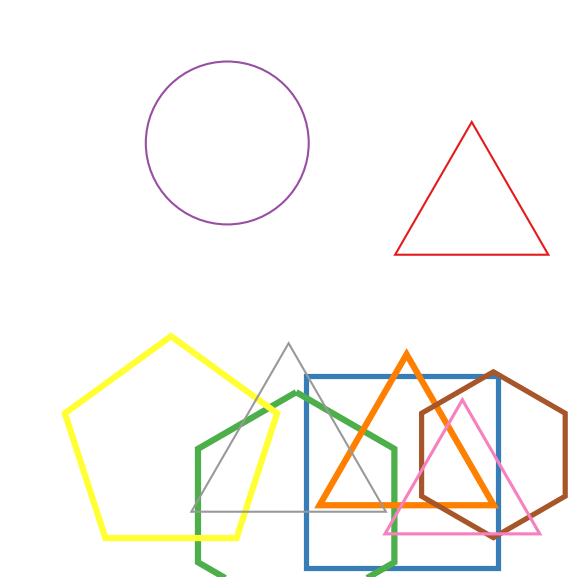[{"shape": "triangle", "thickness": 1, "radius": 0.77, "center": [0.817, 0.635]}, {"shape": "square", "thickness": 2.5, "radius": 0.83, "center": [0.696, 0.182]}, {"shape": "hexagon", "thickness": 3, "radius": 0.98, "center": [0.513, 0.124]}, {"shape": "circle", "thickness": 1, "radius": 0.71, "center": [0.394, 0.752]}, {"shape": "triangle", "thickness": 3, "radius": 0.87, "center": [0.704, 0.211]}, {"shape": "pentagon", "thickness": 3, "radius": 0.97, "center": [0.296, 0.224]}, {"shape": "hexagon", "thickness": 2.5, "radius": 0.72, "center": [0.854, 0.212]}, {"shape": "triangle", "thickness": 1.5, "radius": 0.77, "center": [0.801, 0.152]}, {"shape": "triangle", "thickness": 1, "radius": 0.97, "center": [0.5, 0.21]}]